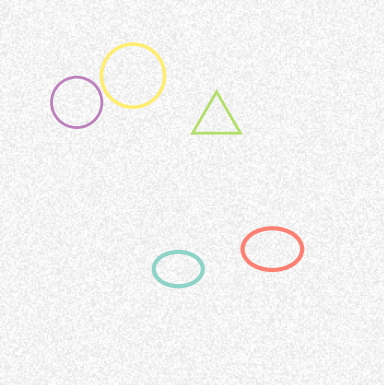[{"shape": "oval", "thickness": 3, "radius": 0.32, "center": [0.463, 0.301]}, {"shape": "oval", "thickness": 3, "radius": 0.39, "center": [0.707, 0.353]}, {"shape": "triangle", "thickness": 2, "radius": 0.36, "center": [0.562, 0.69]}, {"shape": "circle", "thickness": 2, "radius": 0.33, "center": [0.199, 0.734]}, {"shape": "circle", "thickness": 2.5, "radius": 0.41, "center": [0.345, 0.804]}]